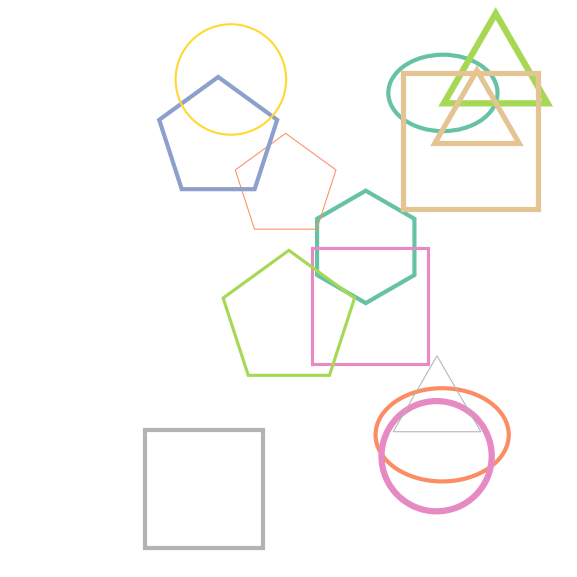[{"shape": "hexagon", "thickness": 2, "radius": 0.49, "center": [0.633, 0.572]}, {"shape": "oval", "thickness": 2, "radius": 0.47, "center": [0.767, 0.838]}, {"shape": "oval", "thickness": 2, "radius": 0.58, "center": [0.766, 0.246]}, {"shape": "pentagon", "thickness": 0.5, "radius": 0.46, "center": [0.495, 0.677]}, {"shape": "pentagon", "thickness": 2, "radius": 0.54, "center": [0.378, 0.758]}, {"shape": "circle", "thickness": 3, "radius": 0.48, "center": [0.756, 0.209]}, {"shape": "square", "thickness": 1.5, "radius": 0.5, "center": [0.64, 0.47]}, {"shape": "pentagon", "thickness": 1.5, "radius": 0.6, "center": [0.5, 0.446]}, {"shape": "triangle", "thickness": 3, "radius": 0.52, "center": [0.858, 0.872]}, {"shape": "circle", "thickness": 1, "radius": 0.48, "center": [0.4, 0.862]}, {"shape": "triangle", "thickness": 2.5, "radius": 0.42, "center": [0.826, 0.793]}, {"shape": "square", "thickness": 2.5, "radius": 0.59, "center": [0.815, 0.755]}, {"shape": "triangle", "thickness": 0.5, "radius": 0.44, "center": [0.757, 0.295]}, {"shape": "square", "thickness": 2, "radius": 0.51, "center": [0.354, 0.153]}]